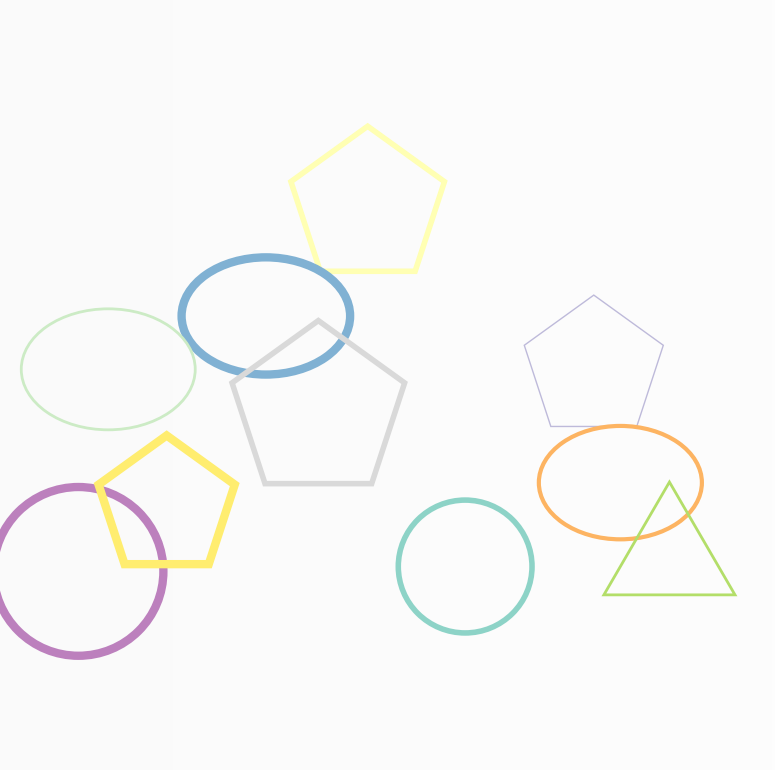[{"shape": "circle", "thickness": 2, "radius": 0.43, "center": [0.6, 0.264]}, {"shape": "pentagon", "thickness": 2, "radius": 0.52, "center": [0.474, 0.732]}, {"shape": "pentagon", "thickness": 0.5, "radius": 0.47, "center": [0.766, 0.522]}, {"shape": "oval", "thickness": 3, "radius": 0.54, "center": [0.343, 0.59]}, {"shape": "oval", "thickness": 1.5, "radius": 0.53, "center": [0.8, 0.373]}, {"shape": "triangle", "thickness": 1, "radius": 0.49, "center": [0.864, 0.276]}, {"shape": "pentagon", "thickness": 2, "radius": 0.59, "center": [0.411, 0.467]}, {"shape": "circle", "thickness": 3, "radius": 0.55, "center": [0.101, 0.258]}, {"shape": "oval", "thickness": 1, "radius": 0.56, "center": [0.14, 0.52]}, {"shape": "pentagon", "thickness": 3, "radius": 0.46, "center": [0.215, 0.342]}]